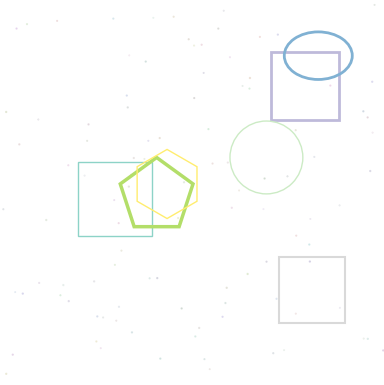[{"shape": "square", "thickness": 1, "radius": 0.48, "center": [0.299, 0.484]}, {"shape": "square", "thickness": 2, "radius": 0.45, "center": [0.792, 0.776]}, {"shape": "oval", "thickness": 2, "radius": 0.44, "center": [0.827, 0.855]}, {"shape": "pentagon", "thickness": 2.5, "radius": 0.5, "center": [0.407, 0.492]}, {"shape": "square", "thickness": 1.5, "radius": 0.43, "center": [0.81, 0.247]}, {"shape": "circle", "thickness": 1, "radius": 0.47, "center": [0.692, 0.591]}, {"shape": "hexagon", "thickness": 1, "radius": 0.45, "center": [0.434, 0.522]}]